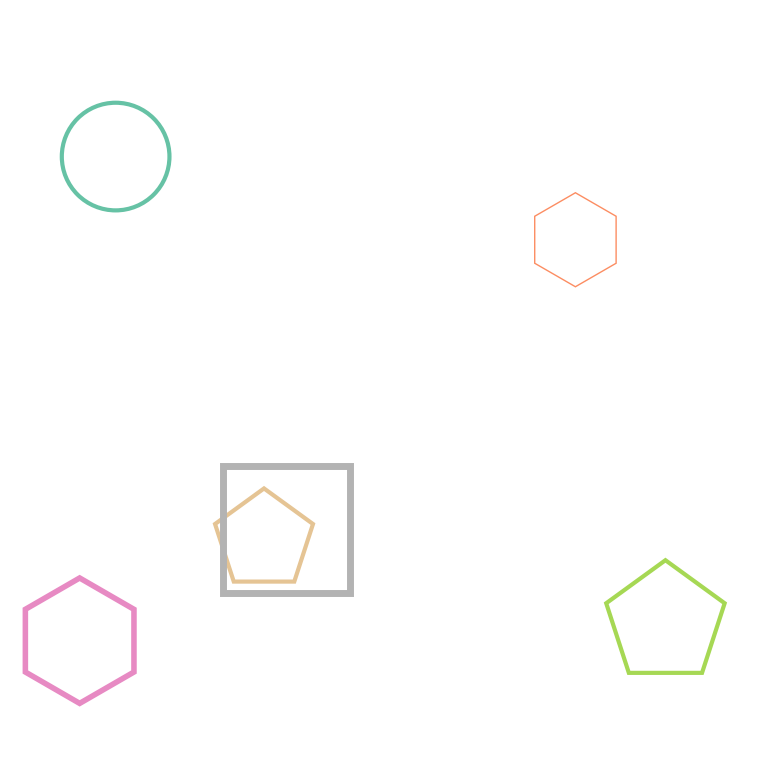[{"shape": "circle", "thickness": 1.5, "radius": 0.35, "center": [0.15, 0.797]}, {"shape": "hexagon", "thickness": 0.5, "radius": 0.31, "center": [0.747, 0.689]}, {"shape": "hexagon", "thickness": 2, "radius": 0.41, "center": [0.103, 0.168]}, {"shape": "pentagon", "thickness": 1.5, "radius": 0.4, "center": [0.864, 0.192]}, {"shape": "pentagon", "thickness": 1.5, "radius": 0.33, "center": [0.343, 0.299]}, {"shape": "square", "thickness": 2.5, "radius": 0.41, "center": [0.372, 0.312]}]